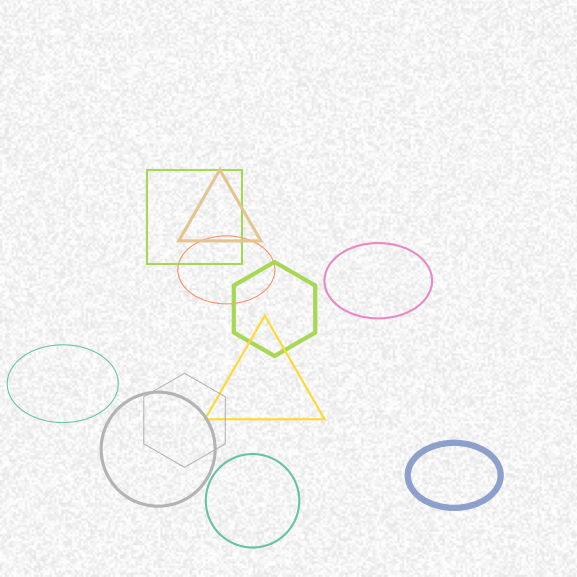[{"shape": "oval", "thickness": 0.5, "radius": 0.48, "center": [0.109, 0.335]}, {"shape": "circle", "thickness": 1, "radius": 0.4, "center": [0.437, 0.132]}, {"shape": "oval", "thickness": 0.5, "radius": 0.42, "center": [0.392, 0.532]}, {"shape": "oval", "thickness": 3, "radius": 0.4, "center": [0.786, 0.176]}, {"shape": "oval", "thickness": 1, "radius": 0.47, "center": [0.655, 0.513]}, {"shape": "square", "thickness": 1, "radius": 0.41, "center": [0.337, 0.623]}, {"shape": "hexagon", "thickness": 2, "radius": 0.41, "center": [0.475, 0.464]}, {"shape": "triangle", "thickness": 1, "radius": 0.6, "center": [0.458, 0.333]}, {"shape": "triangle", "thickness": 1.5, "radius": 0.41, "center": [0.381, 0.623]}, {"shape": "circle", "thickness": 1.5, "radius": 0.49, "center": [0.274, 0.221]}, {"shape": "hexagon", "thickness": 0.5, "radius": 0.41, "center": [0.32, 0.271]}]